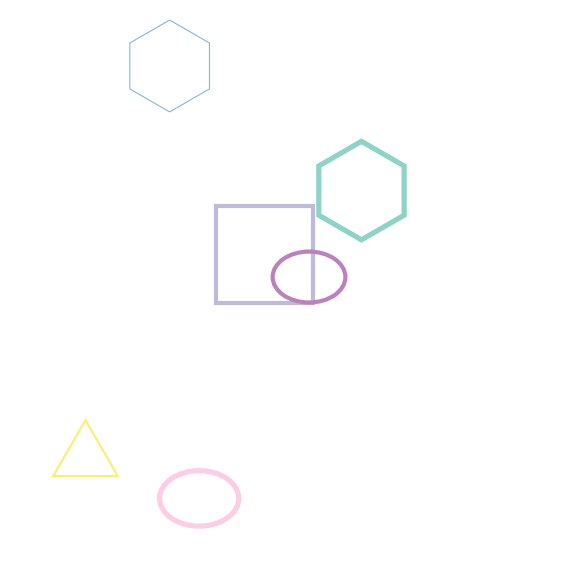[{"shape": "hexagon", "thickness": 2.5, "radius": 0.43, "center": [0.626, 0.669]}, {"shape": "square", "thickness": 2, "radius": 0.42, "center": [0.458, 0.558]}, {"shape": "hexagon", "thickness": 0.5, "radius": 0.4, "center": [0.294, 0.885]}, {"shape": "oval", "thickness": 2.5, "radius": 0.34, "center": [0.345, 0.136]}, {"shape": "oval", "thickness": 2, "radius": 0.31, "center": [0.535, 0.519]}, {"shape": "triangle", "thickness": 1, "radius": 0.32, "center": [0.148, 0.207]}]